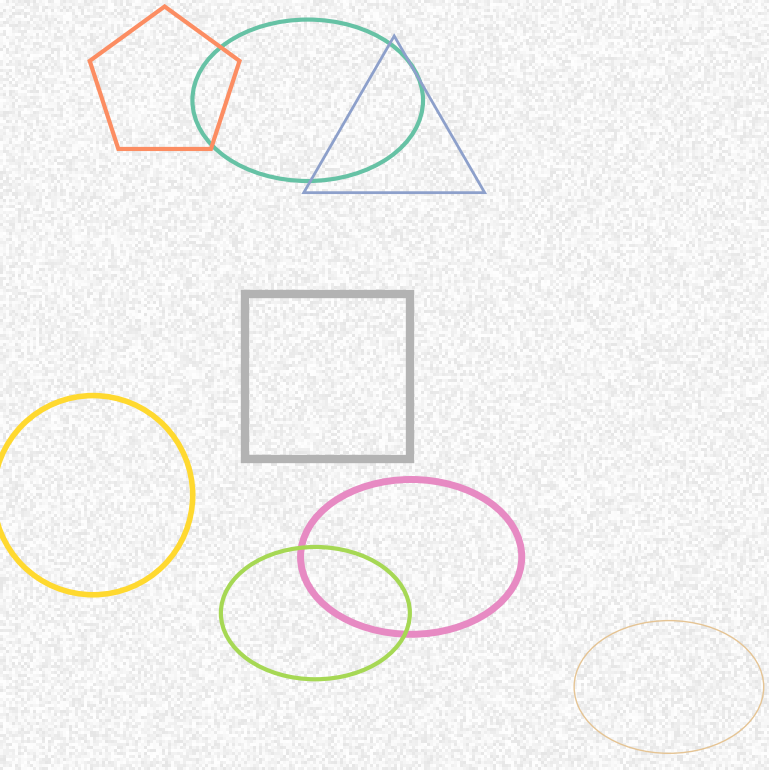[{"shape": "oval", "thickness": 1.5, "radius": 0.75, "center": [0.4, 0.87]}, {"shape": "pentagon", "thickness": 1.5, "radius": 0.51, "center": [0.214, 0.889]}, {"shape": "triangle", "thickness": 1, "radius": 0.68, "center": [0.512, 0.818]}, {"shape": "oval", "thickness": 2.5, "radius": 0.72, "center": [0.534, 0.277]}, {"shape": "oval", "thickness": 1.5, "radius": 0.61, "center": [0.41, 0.204]}, {"shape": "circle", "thickness": 2, "radius": 0.65, "center": [0.121, 0.357]}, {"shape": "oval", "thickness": 0.5, "radius": 0.62, "center": [0.869, 0.108]}, {"shape": "square", "thickness": 3, "radius": 0.54, "center": [0.425, 0.511]}]